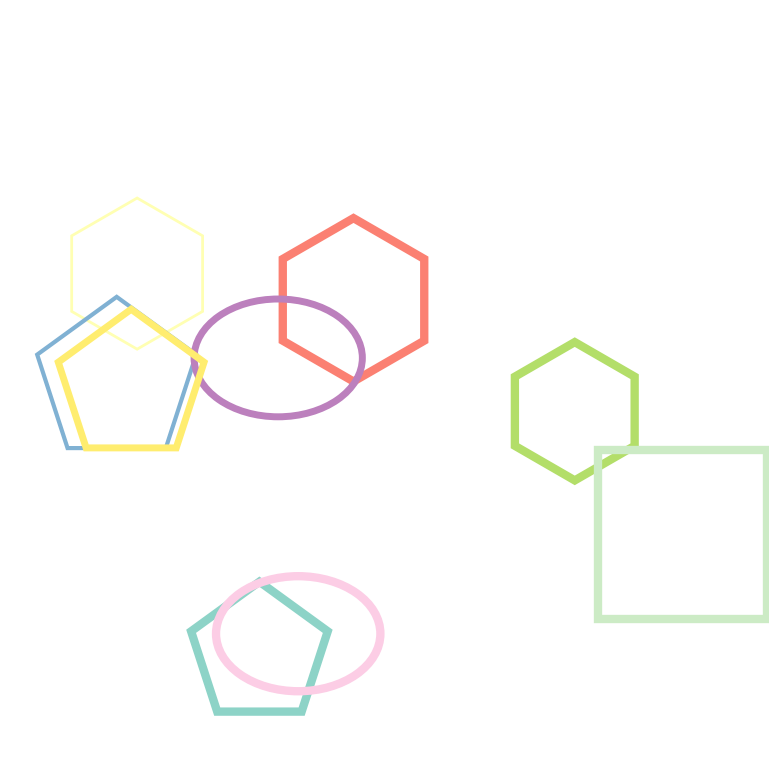[{"shape": "pentagon", "thickness": 3, "radius": 0.47, "center": [0.337, 0.151]}, {"shape": "hexagon", "thickness": 1, "radius": 0.49, "center": [0.178, 0.645]}, {"shape": "hexagon", "thickness": 3, "radius": 0.53, "center": [0.459, 0.611]}, {"shape": "pentagon", "thickness": 1.5, "radius": 0.54, "center": [0.152, 0.506]}, {"shape": "hexagon", "thickness": 3, "radius": 0.45, "center": [0.746, 0.466]}, {"shape": "oval", "thickness": 3, "radius": 0.53, "center": [0.387, 0.177]}, {"shape": "oval", "thickness": 2.5, "radius": 0.55, "center": [0.361, 0.535]}, {"shape": "square", "thickness": 3, "radius": 0.55, "center": [0.886, 0.306]}, {"shape": "pentagon", "thickness": 2.5, "radius": 0.5, "center": [0.17, 0.499]}]